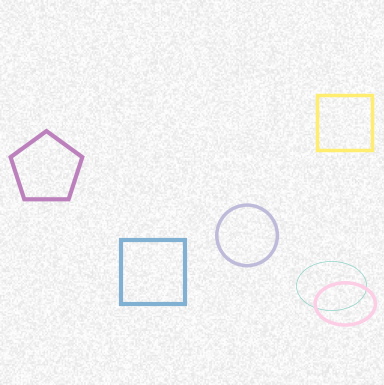[{"shape": "oval", "thickness": 0.5, "radius": 0.46, "center": [0.861, 0.257]}, {"shape": "circle", "thickness": 2.5, "radius": 0.39, "center": [0.642, 0.389]}, {"shape": "square", "thickness": 3, "radius": 0.41, "center": [0.398, 0.293]}, {"shape": "oval", "thickness": 2.5, "radius": 0.39, "center": [0.897, 0.211]}, {"shape": "pentagon", "thickness": 3, "radius": 0.49, "center": [0.121, 0.562]}, {"shape": "square", "thickness": 2.5, "radius": 0.36, "center": [0.895, 0.681]}]